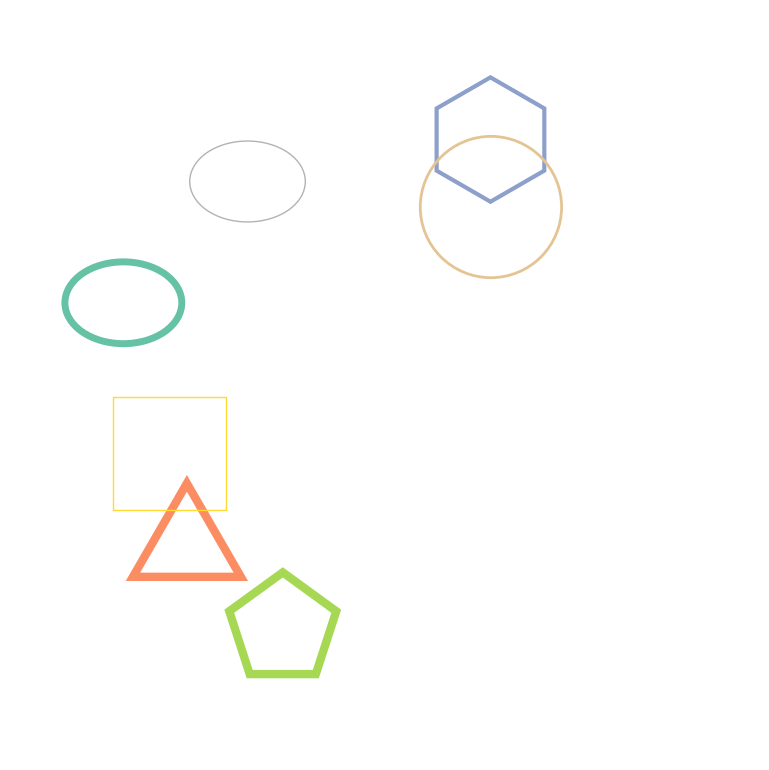[{"shape": "oval", "thickness": 2.5, "radius": 0.38, "center": [0.16, 0.607]}, {"shape": "triangle", "thickness": 3, "radius": 0.4, "center": [0.243, 0.291]}, {"shape": "hexagon", "thickness": 1.5, "radius": 0.4, "center": [0.637, 0.819]}, {"shape": "pentagon", "thickness": 3, "radius": 0.37, "center": [0.367, 0.184]}, {"shape": "square", "thickness": 0.5, "radius": 0.37, "center": [0.22, 0.411]}, {"shape": "circle", "thickness": 1, "radius": 0.46, "center": [0.638, 0.731]}, {"shape": "oval", "thickness": 0.5, "radius": 0.38, "center": [0.321, 0.764]}]